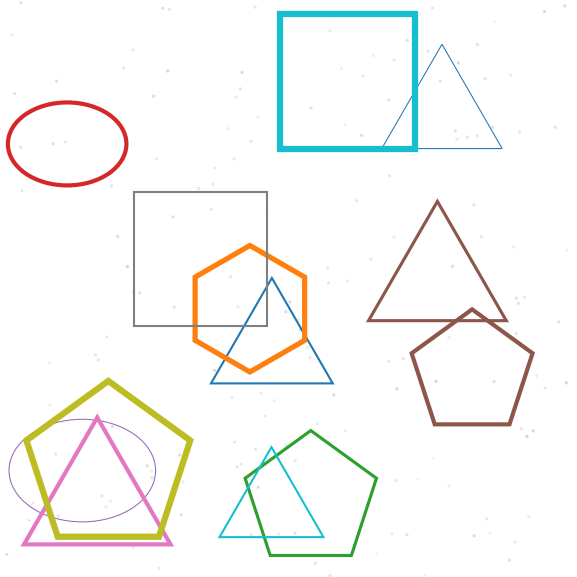[{"shape": "triangle", "thickness": 0.5, "radius": 0.6, "center": [0.765, 0.802]}, {"shape": "triangle", "thickness": 1, "radius": 0.61, "center": [0.471, 0.396]}, {"shape": "hexagon", "thickness": 2.5, "radius": 0.55, "center": [0.433, 0.465]}, {"shape": "pentagon", "thickness": 1.5, "radius": 0.6, "center": [0.538, 0.134]}, {"shape": "oval", "thickness": 2, "radius": 0.51, "center": [0.116, 0.75]}, {"shape": "oval", "thickness": 0.5, "radius": 0.63, "center": [0.143, 0.184]}, {"shape": "pentagon", "thickness": 2, "radius": 0.55, "center": [0.817, 0.353]}, {"shape": "triangle", "thickness": 1.5, "radius": 0.69, "center": [0.757, 0.513]}, {"shape": "triangle", "thickness": 2, "radius": 0.73, "center": [0.168, 0.13]}, {"shape": "square", "thickness": 1, "radius": 0.58, "center": [0.347, 0.551]}, {"shape": "pentagon", "thickness": 3, "radius": 0.75, "center": [0.188, 0.19]}, {"shape": "triangle", "thickness": 1, "radius": 0.52, "center": [0.47, 0.121]}, {"shape": "square", "thickness": 3, "radius": 0.58, "center": [0.601, 0.858]}]